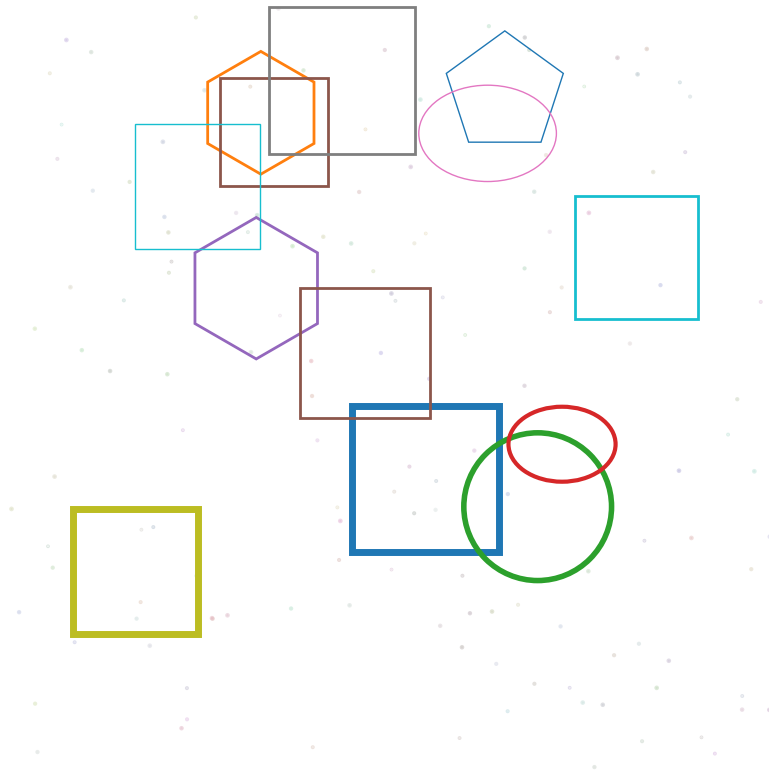[{"shape": "square", "thickness": 2.5, "radius": 0.47, "center": [0.552, 0.378]}, {"shape": "pentagon", "thickness": 0.5, "radius": 0.4, "center": [0.656, 0.88]}, {"shape": "hexagon", "thickness": 1, "radius": 0.4, "center": [0.339, 0.854]}, {"shape": "circle", "thickness": 2, "radius": 0.48, "center": [0.698, 0.342]}, {"shape": "oval", "thickness": 1.5, "radius": 0.35, "center": [0.73, 0.423]}, {"shape": "hexagon", "thickness": 1, "radius": 0.46, "center": [0.333, 0.626]}, {"shape": "square", "thickness": 1, "radius": 0.35, "center": [0.356, 0.828]}, {"shape": "square", "thickness": 1, "radius": 0.42, "center": [0.474, 0.541]}, {"shape": "oval", "thickness": 0.5, "radius": 0.45, "center": [0.633, 0.827]}, {"shape": "square", "thickness": 1, "radius": 0.48, "center": [0.444, 0.895]}, {"shape": "square", "thickness": 2.5, "radius": 0.41, "center": [0.176, 0.258]}, {"shape": "square", "thickness": 1, "radius": 0.4, "center": [0.827, 0.665]}, {"shape": "square", "thickness": 0.5, "radius": 0.41, "center": [0.256, 0.758]}]